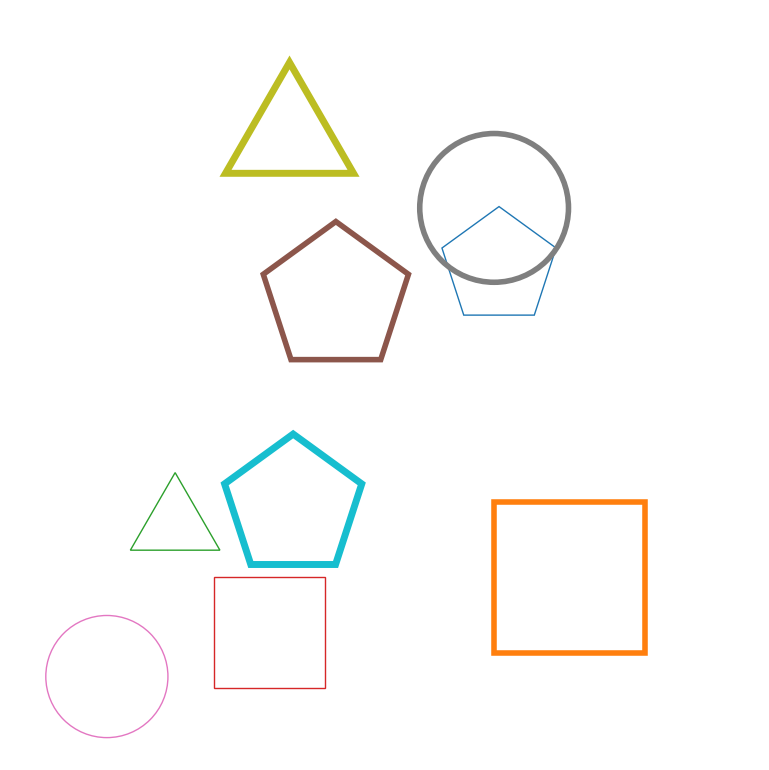[{"shape": "pentagon", "thickness": 0.5, "radius": 0.39, "center": [0.648, 0.654]}, {"shape": "square", "thickness": 2, "radius": 0.49, "center": [0.74, 0.25]}, {"shape": "triangle", "thickness": 0.5, "radius": 0.34, "center": [0.227, 0.319]}, {"shape": "square", "thickness": 0.5, "radius": 0.36, "center": [0.35, 0.179]}, {"shape": "pentagon", "thickness": 2, "radius": 0.5, "center": [0.436, 0.613]}, {"shape": "circle", "thickness": 0.5, "radius": 0.4, "center": [0.139, 0.121]}, {"shape": "circle", "thickness": 2, "radius": 0.48, "center": [0.642, 0.73]}, {"shape": "triangle", "thickness": 2.5, "radius": 0.48, "center": [0.376, 0.823]}, {"shape": "pentagon", "thickness": 2.5, "radius": 0.47, "center": [0.381, 0.343]}]